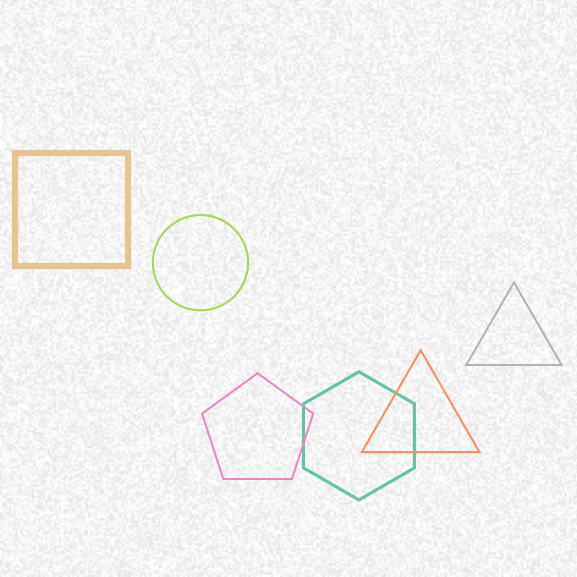[{"shape": "hexagon", "thickness": 1.5, "radius": 0.55, "center": [0.622, 0.244]}, {"shape": "triangle", "thickness": 1, "radius": 0.59, "center": [0.728, 0.275]}, {"shape": "pentagon", "thickness": 1, "radius": 0.51, "center": [0.446, 0.252]}, {"shape": "circle", "thickness": 1, "radius": 0.41, "center": [0.347, 0.544]}, {"shape": "square", "thickness": 3, "radius": 0.49, "center": [0.124, 0.637]}, {"shape": "triangle", "thickness": 1, "radius": 0.48, "center": [0.89, 0.415]}]